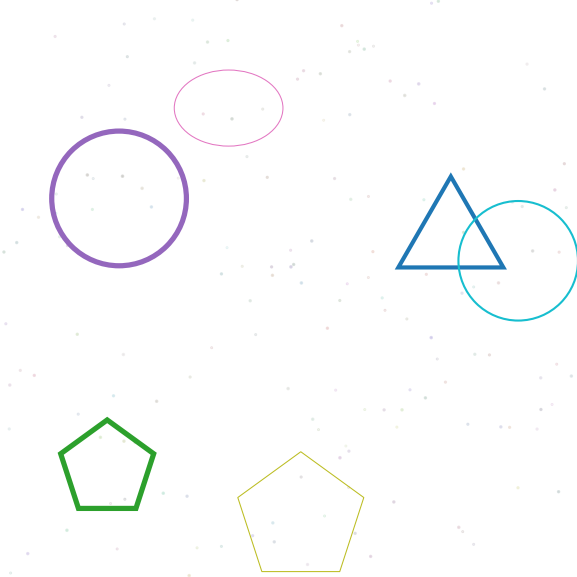[{"shape": "triangle", "thickness": 2, "radius": 0.52, "center": [0.781, 0.589]}, {"shape": "pentagon", "thickness": 2.5, "radius": 0.42, "center": [0.186, 0.187]}, {"shape": "circle", "thickness": 2.5, "radius": 0.58, "center": [0.206, 0.656]}, {"shape": "oval", "thickness": 0.5, "radius": 0.47, "center": [0.396, 0.812]}, {"shape": "pentagon", "thickness": 0.5, "radius": 0.57, "center": [0.521, 0.102]}, {"shape": "circle", "thickness": 1, "radius": 0.52, "center": [0.897, 0.548]}]